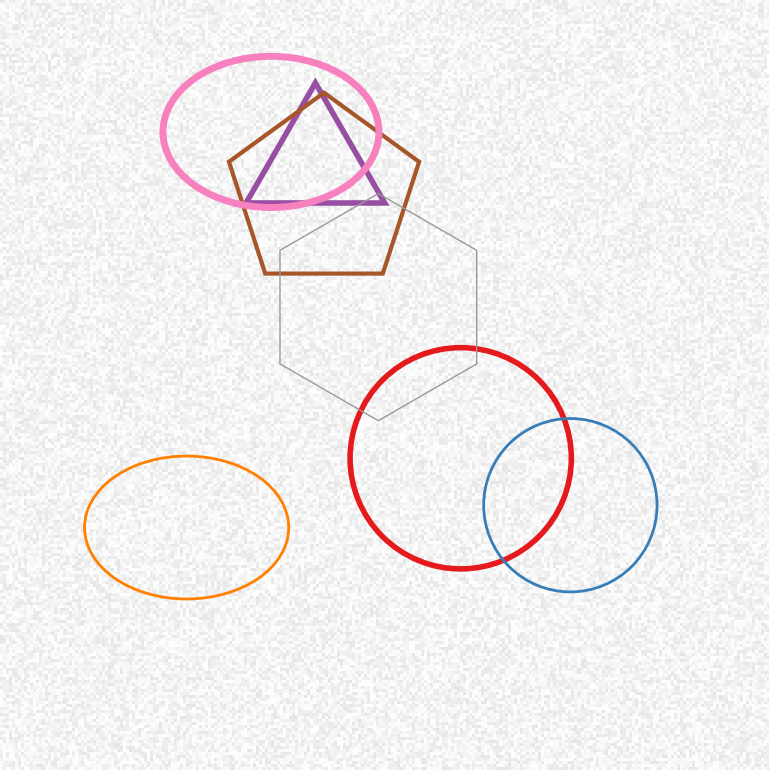[{"shape": "circle", "thickness": 2, "radius": 0.72, "center": [0.598, 0.405]}, {"shape": "circle", "thickness": 1, "radius": 0.56, "center": [0.741, 0.344]}, {"shape": "triangle", "thickness": 2, "radius": 0.52, "center": [0.41, 0.788]}, {"shape": "oval", "thickness": 1, "radius": 0.66, "center": [0.242, 0.315]}, {"shape": "pentagon", "thickness": 1.5, "radius": 0.65, "center": [0.421, 0.75]}, {"shape": "oval", "thickness": 2.5, "radius": 0.7, "center": [0.352, 0.829]}, {"shape": "hexagon", "thickness": 0.5, "radius": 0.74, "center": [0.491, 0.601]}]